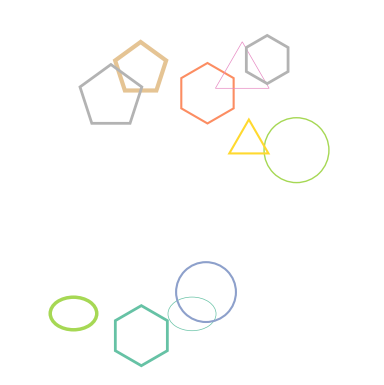[{"shape": "oval", "thickness": 0.5, "radius": 0.31, "center": [0.499, 0.185]}, {"shape": "hexagon", "thickness": 2, "radius": 0.39, "center": [0.367, 0.128]}, {"shape": "hexagon", "thickness": 1.5, "radius": 0.39, "center": [0.539, 0.758]}, {"shape": "circle", "thickness": 1.5, "radius": 0.39, "center": [0.535, 0.241]}, {"shape": "triangle", "thickness": 0.5, "radius": 0.4, "center": [0.629, 0.811]}, {"shape": "oval", "thickness": 2.5, "radius": 0.3, "center": [0.191, 0.186]}, {"shape": "circle", "thickness": 1, "radius": 0.42, "center": [0.77, 0.61]}, {"shape": "triangle", "thickness": 1.5, "radius": 0.29, "center": [0.646, 0.631]}, {"shape": "pentagon", "thickness": 3, "radius": 0.35, "center": [0.365, 0.821]}, {"shape": "pentagon", "thickness": 2, "radius": 0.42, "center": [0.288, 0.748]}, {"shape": "hexagon", "thickness": 2, "radius": 0.31, "center": [0.694, 0.845]}]